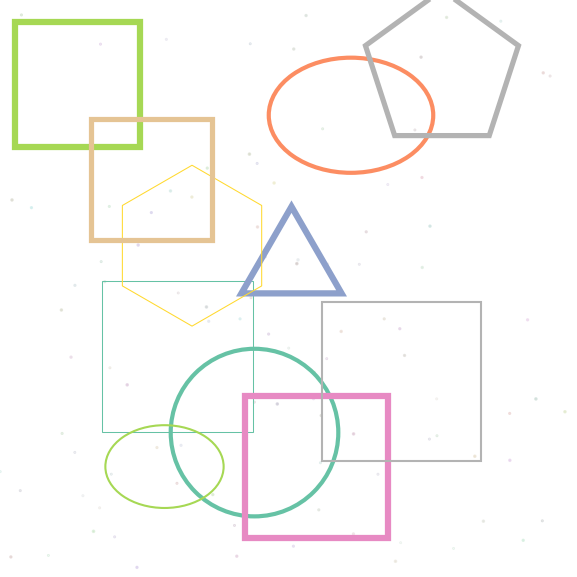[{"shape": "circle", "thickness": 2, "radius": 0.73, "center": [0.441, 0.25]}, {"shape": "square", "thickness": 0.5, "radius": 0.65, "center": [0.307, 0.381]}, {"shape": "oval", "thickness": 2, "radius": 0.71, "center": [0.608, 0.8]}, {"shape": "triangle", "thickness": 3, "radius": 0.5, "center": [0.505, 0.541]}, {"shape": "square", "thickness": 3, "radius": 0.62, "center": [0.548, 0.191]}, {"shape": "square", "thickness": 3, "radius": 0.54, "center": [0.134, 0.853]}, {"shape": "oval", "thickness": 1, "radius": 0.51, "center": [0.285, 0.191]}, {"shape": "hexagon", "thickness": 0.5, "radius": 0.7, "center": [0.333, 0.574]}, {"shape": "square", "thickness": 2.5, "radius": 0.53, "center": [0.262, 0.688]}, {"shape": "pentagon", "thickness": 2.5, "radius": 0.7, "center": [0.765, 0.877]}, {"shape": "square", "thickness": 1, "radius": 0.69, "center": [0.696, 0.339]}]